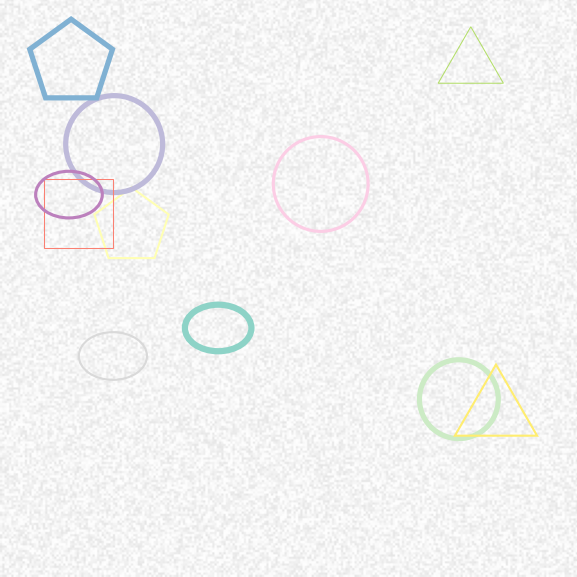[{"shape": "oval", "thickness": 3, "radius": 0.29, "center": [0.378, 0.431]}, {"shape": "pentagon", "thickness": 1, "radius": 0.34, "center": [0.228, 0.607]}, {"shape": "circle", "thickness": 2.5, "radius": 0.42, "center": [0.198, 0.75]}, {"shape": "square", "thickness": 0.5, "radius": 0.3, "center": [0.135, 0.63]}, {"shape": "pentagon", "thickness": 2.5, "radius": 0.38, "center": [0.123, 0.891]}, {"shape": "triangle", "thickness": 0.5, "radius": 0.33, "center": [0.815, 0.888]}, {"shape": "circle", "thickness": 1.5, "radius": 0.41, "center": [0.555, 0.681]}, {"shape": "oval", "thickness": 1, "radius": 0.29, "center": [0.195, 0.383]}, {"shape": "oval", "thickness": 1.5, "radius": 0.29, "center": [0.119, 0.662]}, {"shape": "circle", "thickness": 2.5, "radius": 0.34, "center": [0.795, 0.308]}, {"shape": "triangle", "thickness": 1, "radius": 0.41, "center": [0.859, 0.286]}]